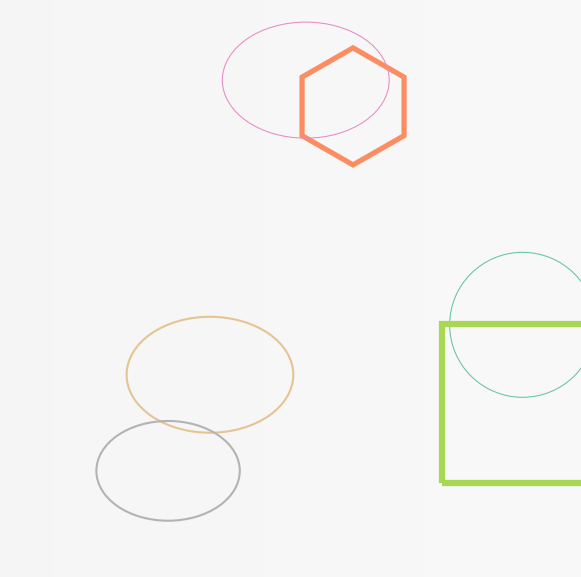[{"shape": "circle", "thickness": 0.5, "radius": 0.63, "center": [0.899, 0.437]}, {"shape": "hexagon", "thickness": 2.5, "radius": 0.51, "center": [0.607, 0.815]}, {"shape": "oval", "thickness": 0.5, "radius": 0.72, "center": [0.526, 0.86]}, {"shape": "square", "thickness": 3, "radius": 0.69, "center": [0.897, 0.3]}, {"shape": "oval", "thickness": 1, "radius": 0.72, "center": [0.361, 0.35]}, {"shape": "oval", "thickness": 1, "radius": 0.62, "center": [0.289, 0.184]}]